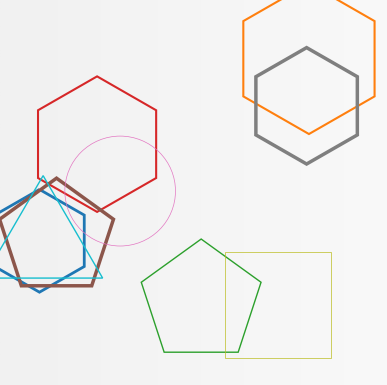[{"shape": "hexagon", "thickness": 2, "radius": 0.67, "center": [0.102, 0.375]}, {"shape": "hexagon", "thickness": 1.5, "radius": 0.98, "center": [0.797, 0.847]}, {"shape": "pentagon", "thickness": 1, "radius": 0.81, "center": [0.519, 0.217]}, {"shape": "hexagon", "thickness": 1.5, "radius": 0.88, "center": [0.251, 0.626]}, {"shape": "pentagon", "thickness": 2.5, "radius": 0.77, "center": [0.146, 0.383]}, {"shape": "circle", "thickness": 0.5, "radius": 0.71, "center": [0.31, 0.504]}, {"shape": "hexagon", "thickness": 2.5, "radius": 0.76, "center": [0.791, 0.725]}, {"shape": "square", "thickness": 0.5, "radius": 0.69, "center": [0.718, 0.207]}, {"shape": "triangle", "thickness": 1, "radius": 0.89, "center": [0.111, 0.366]}]